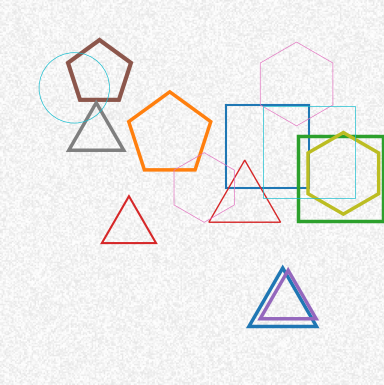[{"shape": "square", "thickness": 1.5, "radius": 0.54, "center": [0.695, 0.62]}, {"shape": "triangle", "thickness": 2.5, "radius": 0.51, "center": [0.734, 0.203]}, {"shape": "pentagon", "thickness": 2.5, "radius": 0.56, "center": [0.441, 0.649]}, {"shape": "square", "thickness": 2.5, "radius": 0.55, "center": [0.884, 0.537]}, {"shape": "triangle", "thickness": 1, "radius": 0.54, "center": [0.636, 0.477]}, {"shape": "triangle", "thickness": 1.5, "radius": 0.41, "center": [0.335, 0.409]}, {"shape": "triangle", "thickness": 2.5, "radius": 0.42, "center": [0.748, 0.214]}, {"shape": "pentagon", "thickness": 3, "radius": 0.43, "center": [0.258, 0.81]}, {"shape": "hexagon", "thickness": 0.5, "radius": 0.54, "center": [0.77, 0.782]}, {"shape": "hexagon", "thickness": 0.5, "radius": 0.45, "center": [0.53, 0.513]}, {"shape": "triangle", "thickness": 2.5, "radius": 0.41, "center": [0.25, 0.651]}, {"shape": "hexagon", "thickness": 2.5, "radius": 0.53, "center": [0.892, 0.55]}, {"shape": "square", "thickness": 0.5, "radius": 0.6, "center": [0.803, 0.605]}, {"shape": "circle", "thickness": 0.5, "radius": 0.46, "center": [0.193, 0.772]}]